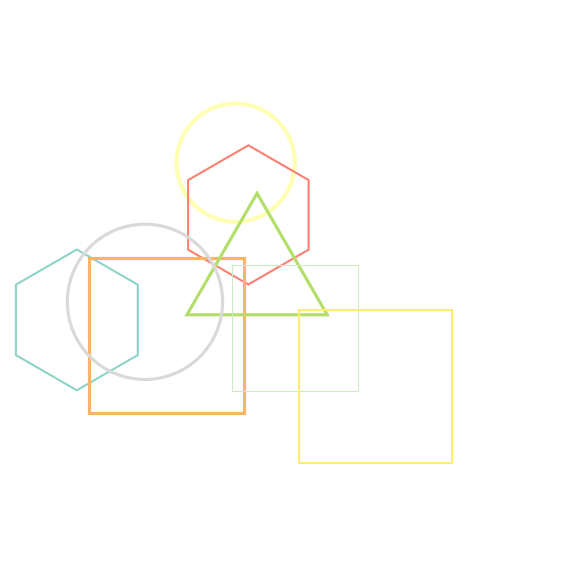[{"shape": "hexagon", "thickness": 1, "radius": 0.61, "center": [0.133, 0.445]}, {"shape": "circle", "thickness": 2, "radius": 0.51, "center": [0.408, 0.717]}, {"shape": "hexagon", "thickness": 1, "radius": 0.6, "center": [0.43, 0.627]}, {"shape": "square", "thickness": 1.5, "radius": 0.67, "center": [0.288, 0.418]}, {"shape": "triangle", "thickness": 1.5, "radius": 0.7, "center": [0.445, 0.524]}, {"shape": "circle", "thickness": 1.5, "radius": 0.67, "center": [0.251, 0.476]}, {"shape": "square", "thickness": 0.5, "radius": 0.55, "center": [0.511, 0.431]}, {"shape": "square", "thickness": 1, "radius": 0.66, "center": [0.651, 0.33]}]